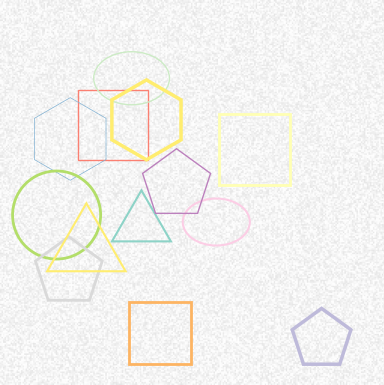[{"shape": "triangle", "thickness": 1.5, "radius": 0.44, "center": [0.367, 0.417]}, {"shape": "square", "thickness": 2, "radius": 0.46, "center": [0.662, 0.612]}, {"shape": "pentagon", "thickness": 2.5, "radius": 0.4, "center": [0.835, 0.119]}, {"shape": "square", "thickness": 1, "radius": 0.45, "center": [0.292, 0.677]}, {"shape": "hexagon", "thickness": 0.5, "radius": 0.54, "center": [0.182, 0.639]}, {"shape": "square", "thickness": 2, "radius": 0.4, "center": [0.416, 0.134]}, {"shape": "circle", "thickness": 2, "radius": 0.57, "center": [0.147, 0.442]}, {"shape": "oval", "thickness": 1.5, "radius": 0.44, "center": [0.562, 0.423]}, {"shape": "pentagon", "thickness": 2, "radius": 0.46, "center": [0.179, 0.294]}, {"shape": "pentagon", "thickness": 1, "radius": 0.46, "center": [0.459, 0.521]}, {"shape": "oval", "thickness": 1, "radius": 0.49, "center": [0.342, 0.797]}, {"shape": "hexagon", "thickness": 2.5, "radius": 0.52, "center": [0.38, 0.689]}, {"shape": "triangle", "thickness": 1.5, "radius": 0.59, "center": [0.224, 0.354]}]